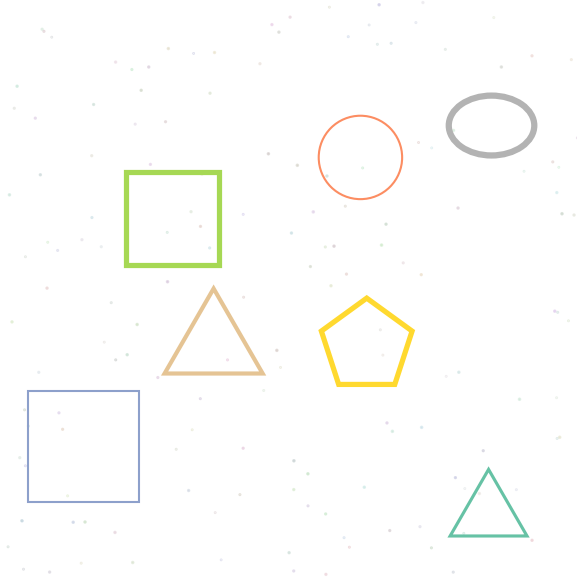[{"shape": "triangle", "thickness": 1.5, "radius": 0.38, "center": [0.846, 0.109]}, {"shape": "circle", "thickness": 1, "radius": 0.36, "center": [0.624, 0.727]}, {"shape": "square", "thickness": 1, "radius": 0.48, "center": [0.145, 0.226]}, {"shape": "square", "thickness": 2.5, "radius": 0.4, "center": [0.298, 0.621]}, {"shape": "pentagon", "thickness": 2.5, "radius": 0.41, "center": [0.635, 0.4]}, {"shape": "triangle", "thickness": 2, "radius": 0.49, "center": [0.37, 0.401]}, {"shape": "oval", "thickness": 3, "radius": 0.37, "center": [0.851, 0.782]}]